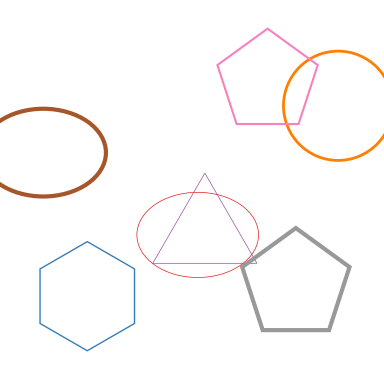[{"shape": "oval", "thickness": 0.5, "radius": 0.79, "center": [0.514, 0.39]}, {"shape": "hexagon", "thickness": 1, "radius": 0.71, "center": [0.227, 0.231]}, {"shape": "triangle", "thickness": 0.5, "radius": 0.78, "center": [0.532, 0.394]}, {"shape": "circle", "thickness": 2, "radius": 0.71, "center": [0.878, 0.725]}, {"shape": "oval", "thickness": 3, "radius": 0.81, "center": [0.112, 0.604]}, {"shape": "pentagon", "thickness": 1.5, "radius": 0.68, "center": [0.695, 0.789]}, {"shape": "pentagon", "thickness": 3, "radius": 0.73, "center": [0.768, 0.261]}]